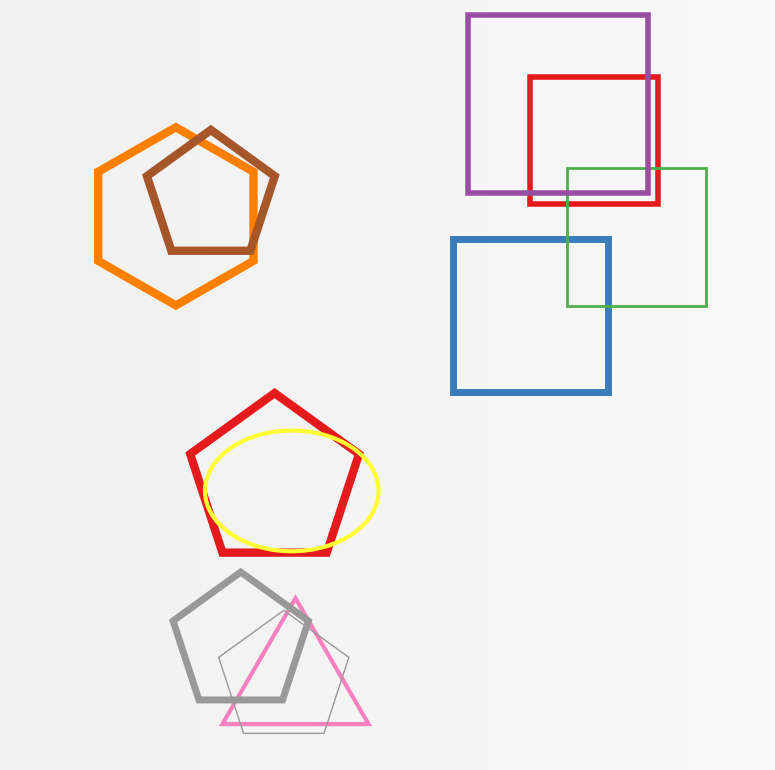[{"shape": "square", "thickness": 2, "radius": 0.41, "center": [0.767, 0.817]}, {"shape": "pentagon", "thickness": 3, "radius": 0.57, "center": [0.354, 0.375]}, {"shape": "square", "thickness": 2.5, "radius": 0.5, "center": [0.685, 0.59]}, {"shape": "square", "thickness": 1, "radius": 0.45, "center": [0.821, 0.692]}, {"shape": "square", "thickness": 2, "radius": 0.58, "center": [0.72, 0.865]}, {"shape": "hexagon", "thickness": 3, "radius": 0.58, "center": [0.227, 0.719]}, {"shape": "oval", "thickness": 1.5, "radius": 0.56, "center": [0.376, 0.362]}, {"shape": "pentagon", "thickness": 3, "radius": 0.43, "center": [0.272, 0.744]}, {"shape": "triangle", "thickness": 1.5, "radius": 0.54, "center": [0.381, 0.114]}, {"shape": "pentagon", "thickness": 2.5, "radius": 0.46, "center": [0.311, 0.165]}, {"shape": "pentagon", "thickness": 0.5, "radius": 0.44, "center": [0.366, 0.119]}]